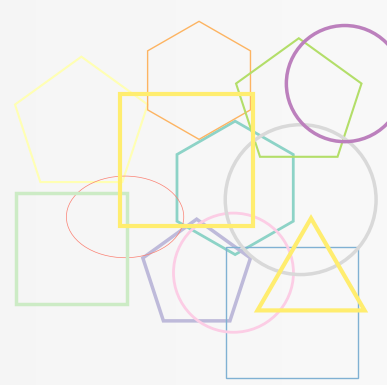[{"shape": "hexagon", "thickness": 2, "radius": 0.87, "center": [0.607, 0.512]}, {"shape": "pentagon", "thickness": 1.5, "radius": 0.9, "center": [0.21, 0.673]}, {"shape": "pentagon", "thickness": 2.5, "radius": 0.73, "center": [0.508, 0.285]}, {"shape": "oval", "thickness": 0.5, "radius": 0.76, "center": [0.323, 0.437]}, {"shape": "square", "thickness": 1, "radius": 0.85, "center": [0.753, 0.188]}, {"shape": "hexagon", "thickness": 1, "radius": 0.77, "center": [0.514, 0.791]}, {"shape": "pentagon", "thickness": 1.5, "radius": 0.85, "center": [0.771, 0.73]}, {"shape": "circle", "thickness": 2, "radius": 0.77, "center": [0.602, 0.292]}, {"shape": "circle", "thickness": 2.5, "radius": 0.97, "center": [0.776, 0.481]}, {"shape": "circle", "thickness": 2.5, "radius": 0.75, "center": [0.89, 0.783]}, {"shape": "square", "thickness": 2.5, "radius": 0.72, "center": [0.185, 0.355]}, {"shape": "triangle", "thickness": 3, "radius": 0.8, "center": [0.803, 0.274]}, {"shape": "square", "thickness": 3, "radius": 0.86, "center": [0.482, 0.585]}]